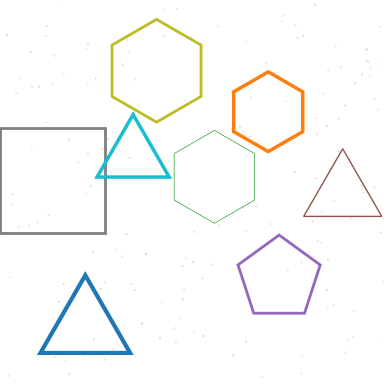[{"shape": "triangle", "thickness": 3, "radius": 0.67, "center": [0.222, 0.151]}, {"shape": "hexagon", "thickness": 2.5, "radius": 0.52, "center": [0.697, 0.71]}, {"shape": "hexagon", "thickness": 0.5, "radius": 0.6, "center": [0.557, 0.541]}, {"shape": "pentagon", "thickness": 2, "radius": 0.56, "center": [0.725, 0.277]}, {"shape": "triangle", "thickness": 1, "radius": 0.59, "center": [0.89, 0.496]}, {"shape": "square", "thickness": 2, "radius": 0.68, "center": [0.136, 0.531]}, {"shape": "hexagon", "thickness": 2, "radius": 0.67, "center": [0.407, 0.816]}, {"shape": "triangle", "thickness": 2.5, "radius": 0.54, "center": [0.346, 0.594]}]